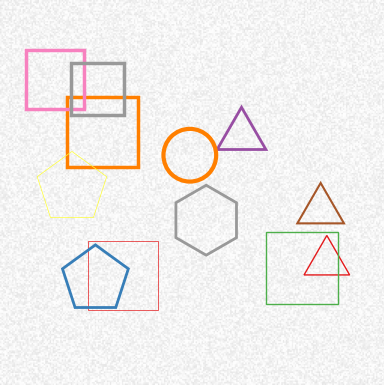[{"shape": "triangle", "thickness": 1, "radius": 0.34, "center": [0.849, 0.32]}, {"shape": "square", "thickness": 0.5, "radius": 0.45, "center": [0.319, 0.284]}, {"shape": "pentagon", "thickness": 2, "radius": 0.45, "center": [0.248, 0.274]}, {"shape": "square", "thickness": 1, "radius": 0.47, "center": [0.785, 0.303]}, {"shape": "triangle", "thickness": 2, "radius": 0.37, "center": [0.627, 0.648]}, {"shape": "square", "thickness": 2.5, "radius": 0.46, "center": [0.266, 0.657]}, {"shape": "circle", "thickness": 3, "radius": 0.34, "center": [0.493, 0.597]}, {"shape": "pentagon", "thickness": 0.5, "radius": 0.47, "center": [0.187, 0.512]}, {"shape": "triangle", "thickness": 1.5, "radius": 0.35, "center": [0.833, 0.455]}, {"shape": "square", "thickness": 2.5, "radius": 0.38, "center": [0.143, 0.794]}, {"shape": "hexagon", "thickness": 2, "radius": 0.45, "center": [0.536, 0.428]}, {"shape": "square", "thickness": 2.5, "radius": 0.34, "center": [0.253, 0.769]}]